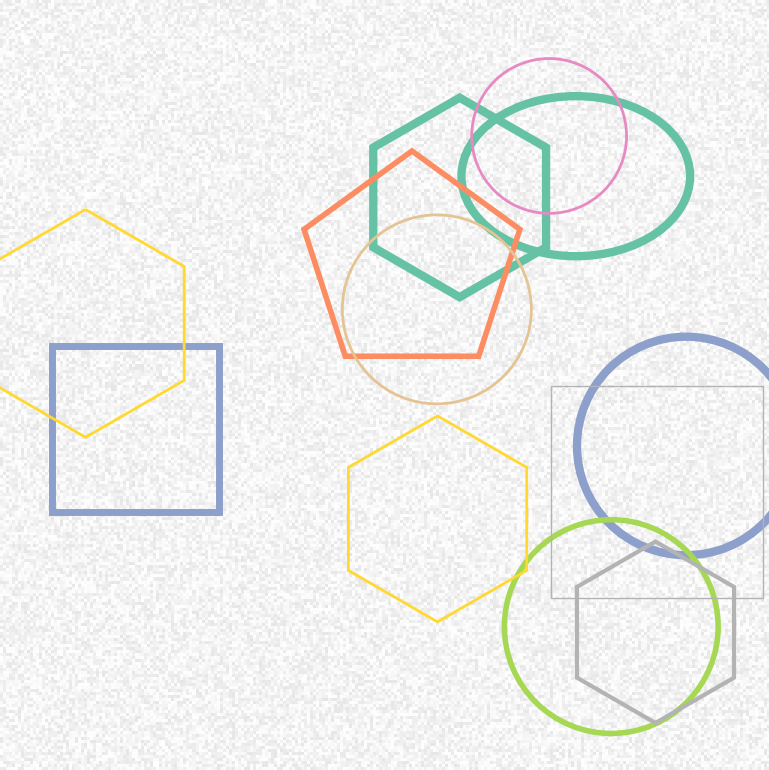[{"shape": "oval", "thickness": 3, "radius": 0.74, "center": [0.748, 0.771]}, {"shape": "hexagon", "thickness": 3, "radius": 0.65, "center": [0.597, 0.744]}, {"shape": "pentagon", "thickness": 2, "radius": 0.74, "center": [0.535, 0.657]}, {"shape": "square", "thickness": 2.5, "radius": 0.54, "center": [0.176, 0.443]}, {"shape": "circle", "thickness": 3, "radius": 0.71, "center": [0.891, 0.421]}, {"shape": "circle", "thickness": 1, "radius": 0.5, "center": [0.713, 0.823]}, {"shape": "circle", "thickness": 2, "radius": 0.69, "center": [0.794, 0.186]}, {"shape": "hexagon", "thickness": 1, "radius": 0.74, "center": [0.111, 0.58]}, {"shape": "hexagon", "thickness": 1, "radius": 0.67, "center": [0.568, 0.326]}, {"shape": "circle", "thickness": 1, "radius": 0.61, "center": [0.567, 0.598]}, {"shape": "hexagon", "thickness": 1.5, "radius": 0.59, "center": [0.851, 0.179]}, {"shape": "square", "thickness": 0.5, "radius": 0.69, "center": [0.853, 0.361]}]